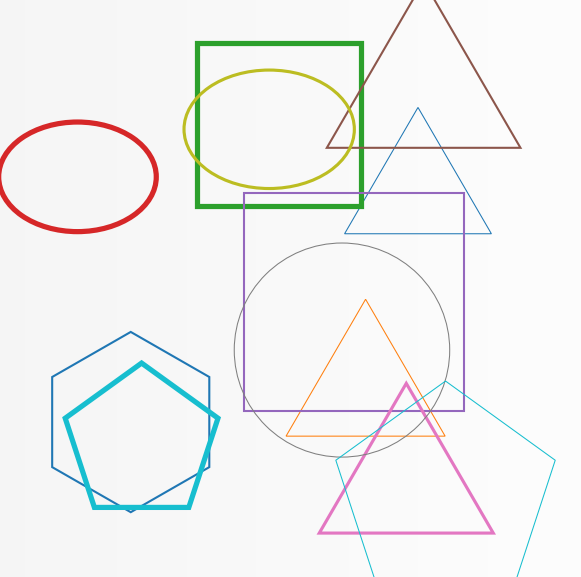[{"shape": "hexagon", "thickness": 1, "radius": 0.78, "center": [0.225, 0.268]}, {"shape": "triangle", "thickness": 0.5, "radius": 0.73, "center": [0.719, 0.667]}, {"shape": "triangle", "thickness": 0.5, "radius": 0.79, "center": [0.629, 0.323]}, {"shape": "square", "thickness": 2.5, "radius": 0.71, "center": [0.479, 0.783]}, {"shape": "oval", "thickness": 2.5, "radius": 0.68, "center": [0.133, 0.693]}, {"shape": "square", "thickness": 1, "radius": 0.94, "center": [0.609, 0.476]}, {"shape": "triangle", "thickness": 1, "radius": 0.96, "center": [0.729, 0.839]}, {"shape": "triangle", "thickness": 1.5, "radius": 0.86, "center": [0.699, 0.162]}, {"shape": "circle", "thickness": 0.5, "radius": 0.93, "center": [0.588, 0.393]}, {"shape": "oval", "thickness": 1.5, "radius": 0.73, "center": [0.463, 0.775]}, {"shape": "pentagon", "thickness": 2.5, "radius": 0.69, "center": [0.244, 0.232]}, {"shape": "pentagon", "thickness": 0.5, "radius": 0.99, "center": [0.766, 0.141]}]